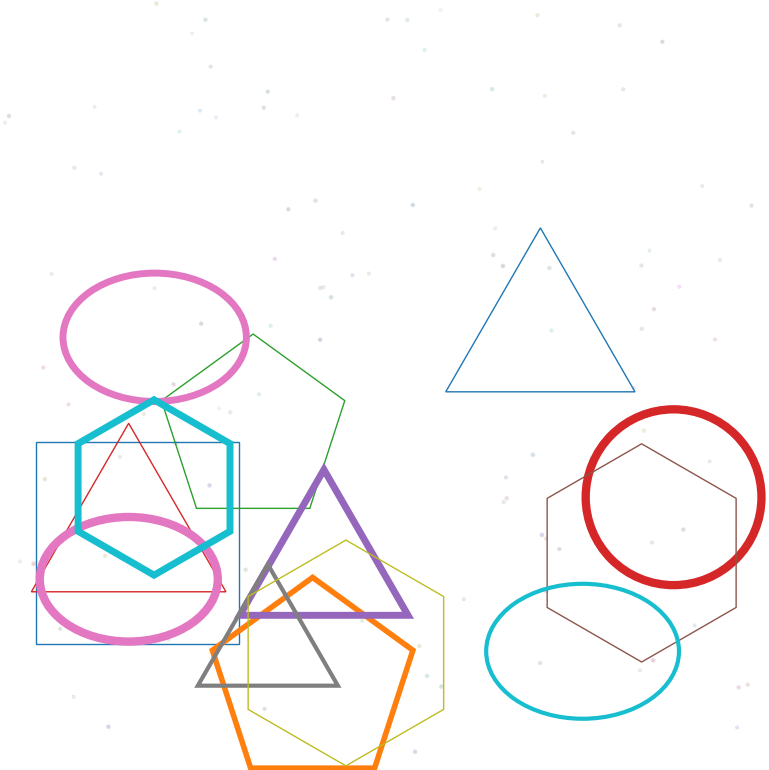[{"shape": "triangle", "thickness": 0.5, "radius": 0.71, "center": [0.702, 0.562]}, {"shape": "square", "thickness": 0.5, "radius": 0.66, "center": [0.179, 0.295]}, {"shape": "pentagon", "thickness": 2, "radius": 0.68, "center": [0.406, 0.113]}, {"shape": "pentagon", "thickness": 0.5, "radius": 0.63, "center": [0.329, 0.441]}, {"shape": "circle", "thickness": 3, "radius": 0.57, "center": [0.875, 0.354]}, {"shape": "triangle", "thickness": 0.5, "radius": 0.73, "center": [0.167, 0.304]}, {"shape": "triangle", "thickness": 2.5, "radius": 0.63, "center": [0.421, 0.264]}, {"shape": "hexagon", "thickness": 0.5, "radius": 0.71, "center": [0.833, 0.282]}, {"shape": "oval", "thickness": 2.5, "radius": 0.6, "center": [0.201, 0.562]}, {"shape": "oval", "thickness": 3, "radius": 0.58, "center": [0.167, 0.248]}, {"shape": "triangle", "thickness": 1.5, "radius": 0.53, "center": [0.348, 0.162]}, {"shape": "hexagon", "thickness": 0.5, "radius": 0.73, "center": [0.449, 0.152]}, {"shape": "oval", "thickness": 1.5, "radius": 0.63, "center": [0.757, 0.154]}, {"shape": "hexagon", "thickness": 2.5, "radius": 0.57, "center": [0.2, 0.367]}]